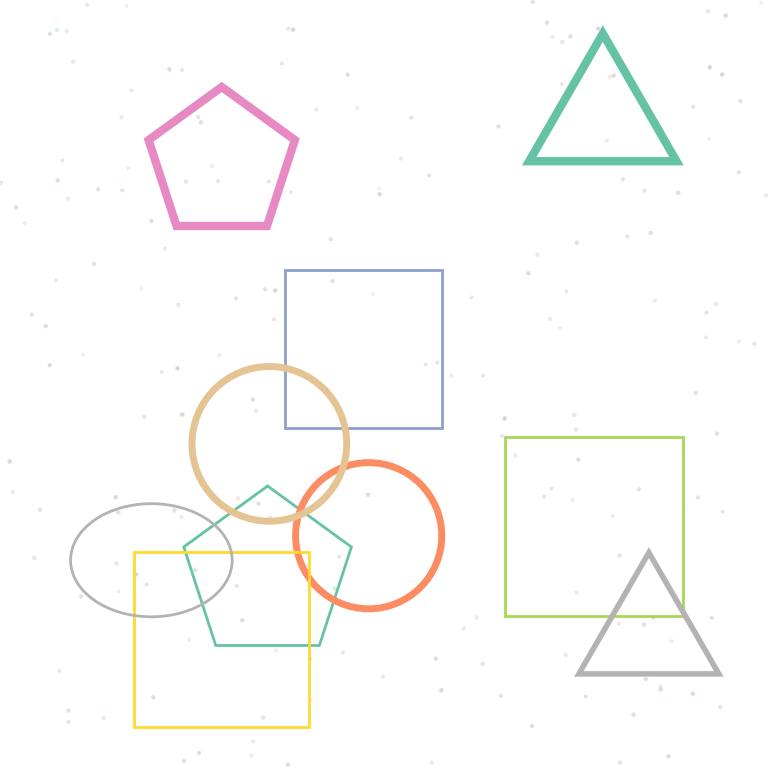[{"shape": "triangle", "thickness": 3, "radius": 0.55, "center": [0.783, 0.846]}, {"shape": "pentagon", "thickness": 1, "radius": 0.57, "center": [0.347, 0.254]}, {"shape": "circle", "thickness": 2.5, "radius": 0.47, "center": [0.479, 0.304]}, {"shape": "square", "thickness": 1, "radius": 0.51, "center": [0.472, 0.547]}, {"shape": "pentagon", "thickness": 3, "radius": 0.5, "center": [0.288, 0.787]}, {"shape": "square", "thickness": 1, "radius": 0.58, "center": [0.772, 0.316]}, {"shape": "square", "thickness": 1, "radius": 0.57, "center": [0.287, 0.169]}, {"shape": "circle", "thickness": 2.5, "radius": 0.5, "center": [0.35, 0.424]}, {"shape": "triangle", "thickness": 2, "radius": 0.52, "center": [0.843, 0.177]}, {"shape": "oval", "thickness": 1, "radius": 0.52, "center": [0.197, 0.272]}]